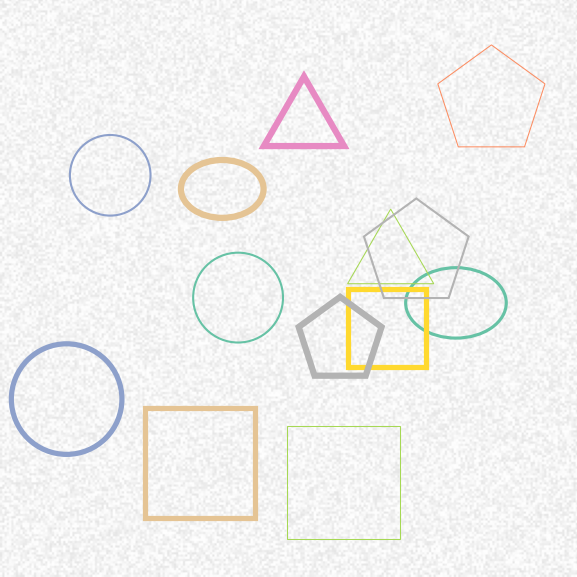[{"shape": "oval", "thickness": 1.5, "radius": 0.44, "center": [0.79, 0.475]}, {"shape": "circle", "thickness": 1, "radius": 0.39, "center": [0.412, 0.484]}, {"shape": "pentagon", "thickness": 0.5, "radius": 0.49, "center": [0.851, 0.824]}, {"shape": "circle", "thickness": 2.5, "radius": 0.48, "center": [0.115, 0.308]}, {"shape": "circle", "thickness": 1, "radius": 0.35, "center": [0.191, 0.696]}, {"shape": "triangle", "thickness": 3, "radius": 0.4, "center": [0.526, 0.786]}, {"shape": "triangle", "thickness": 0.5, "radius": 0.43, "center": [0.676, 0.551]}, {"shape": "square", "thickness": 0.5, "radius": 0.49, "center": [0.594, 0.164]}, {"shape": "square", "thickness": 2.5, "radius": 0.34, "center": [0.67, 0.431]}, {"shape": "square", "thickness": 2.5, "radius": 0.48, "center": [0.347, 0.198]}, {"shape": "oval", "thickness": 3, "radius": 0.36, "center": [0.385, 0.672]}, {"shape": "pentagon", "thickness": 1, "radius": 0.48, "center": [0.721, 0.56]}, {"shape": "pentagon", "thickness": 3, "radius": 0.38, "center": [0.589, 0.41]}]